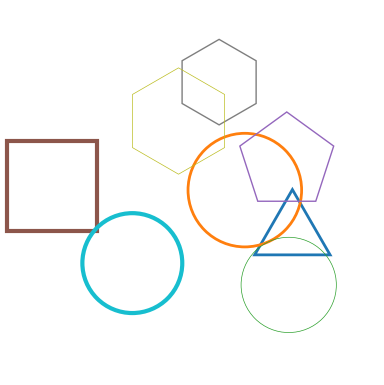[{"shape": "triangle", "thickness": 2, "radius": 0.57, "center": [0.759, 0.395]}, {"shape": "circle", "thickness": 2, "radius": 0.74, "center": [0.636, 0.506]}, {"shape": "circle", "thickness": 0.5, "radius": 0.62, "center": [0.75, 0.26]}, {"shape": "pentagon", "thickness": 1, "radius": 0.64, "center": [0.745, 0.581]}, {"shape": "square", "thickness": 3, "radius": 0.58, "center": [0.136, 0.517]}, {"shape": "hexagon", "thickness": 1, "radius": 0.56, "center": [0.569, 0.787]}, {"shape": "hexagon", "thickness": 0.5, "radius": 0.69, "center": [0.464, 0.686]}, {"shape": "circle", "thickness": 3, "radius": 0.65, "center": [0.344, 0.317]}]